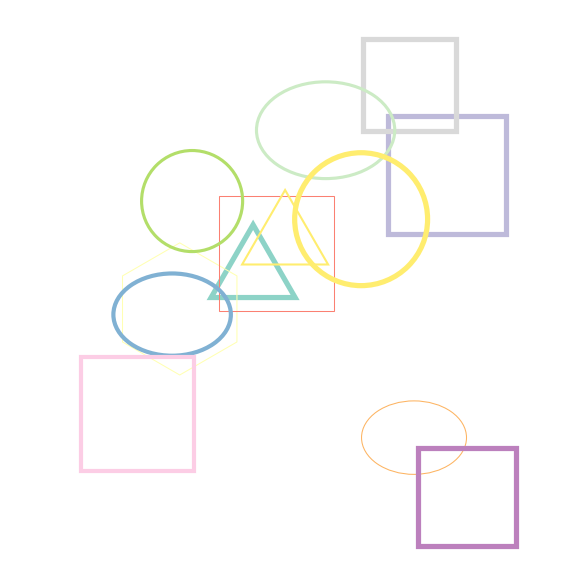[{"shape": "triangle", "thickness": 2.5, "radius": 0.42, "center": [0.438, 0.526]}, {"shape": "hexagon", "thickness": 0.5, "radius": 0.57, "center": [0.311, 0.464]}, {"shape": "square", "thickness": 2.5, "radius": 0.51, "center": [0.774, 0.695]}, {"shape": "square", "thickness": 0.5, "radius": 0.5, "center": [0.479, 0.56]}, {"shape": "oval", "thickness": 2, "radius": 0.51, "center": [0.298, 0.454]}, {"shape": "oval", "thickness": 0.5, "radius": 0.45, "center": [0.717, 0.241]}, {"shape": "circle", "thickness": 1.5, "radius": 0.44, "center": [0.333, 0.651]}, {"shape": "square", "thickness": 2, "radius": 0.49, "center": [0.238, 0.283]}, {"shape": "square", "thickness": 2.5, "radius": 0.4, "center": [0.709, 0.852]}, {"shape": "square", "thickness": 2.5, "radius": 0.42, "center": [0.808, 0.139]}, {"shape": "oval", "thickness": 1.5, "radius": 0.6, "center": [0.564, 0.774]}, {"shape": "circle", "thickness": 2.5, "radius": 0.58, "center": [0.625, 0.62]}, {"shape": "triangle", "thickness": 1, "radius": 0.43, "center": [0.494, 0.584]}]